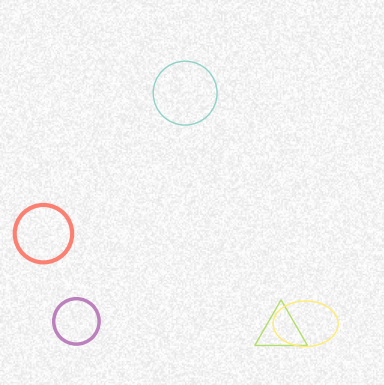[{"shape": "circle", "thickness": 1, "radius": 0.41, "center": [0.481, 0.758]}, {"shape": "circle", "thickness": 3, "radius": 0.37, "center": [0.113, 0.393]}, {"shape": "triangle", "thickness": 1, "radius": 0.4, "center": [0.73, 0.142]}, {"shape": "circle", "thickness": 2.5, "radius": 0.29, "center": [0.198, 0.165]}, {"shape": "oval", "thickness": 1, "radius": 0.42, "center": [0.794, 0.159]}]